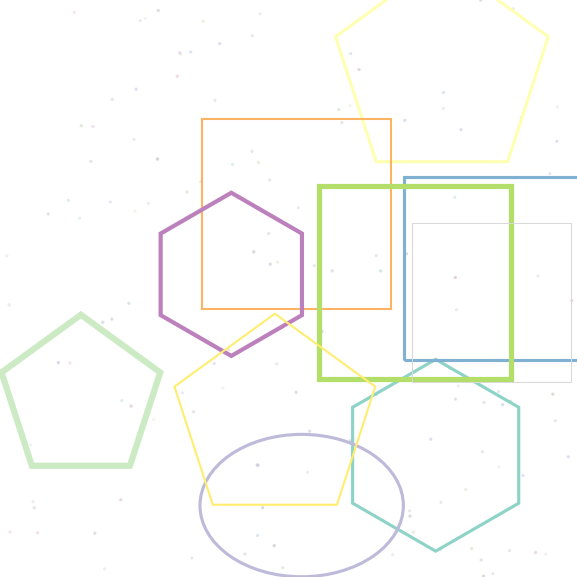[{"shape": "hexagon", "thickness": 1.5, "radius": 0.83, "center": [0.754, 0.211]}, {"shape": "pentagon", "thickness": 1.5, "radius": 0.97, "center": [0.765, 0.876]}, {"shape": "oval", "thickness": 1.5, "radius": 0.88, "center": [0.522, 0.124]}, {"shape": "square", "thickness": 1.5, "radius": 0.79, "center": [0.858, 0.534]}, {"shape": "square", "thickness": 1, "radius": 0.82, "center": [0.513, 0.629]}, {"shape": "square", "thickness": 2.5, "radius": 0.83, "center": [0.718, 0.51]}, {"shape": "square", "thickness": 0.5, "radius": 0.69, "center": [0.851, 0.475]}, {"shape": "hexagon", "thickness": 2, "radius": 0.71, "center": [0.401, 0.524]}, {"shape": "pentagon", "thickness": 3, "radius": 0.72, "center": [0.14, 0.31]}, {"shape": "pentagon", "thickness": 1, "radius": 0.91, "center": [0.476, 0.273]}]